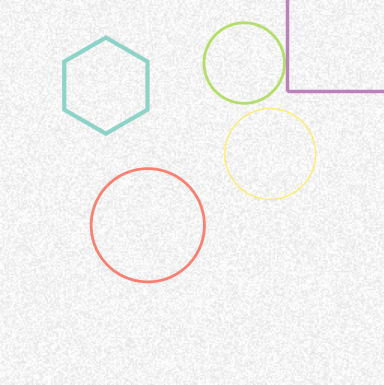[{"shape": "hexagon", "thickness": 3, "radius": 0.62, "center": [0.275, 0.778]}, {"shape": "circle", "thickness": 2, "radius": 0.74, "center": [0.384, 0.415]}, {"shape": "circle", "thickness": 2, "radius": 0.52, "center": [0.634, 0.836]}, {"shape": "square", "thickness": 2.5, "radius": 0.64, "center": [0.874, 0.892]}, {"shape": "circle", "thickness": 1, "radius": 0.59, "center": [0.702, 0.6]}]